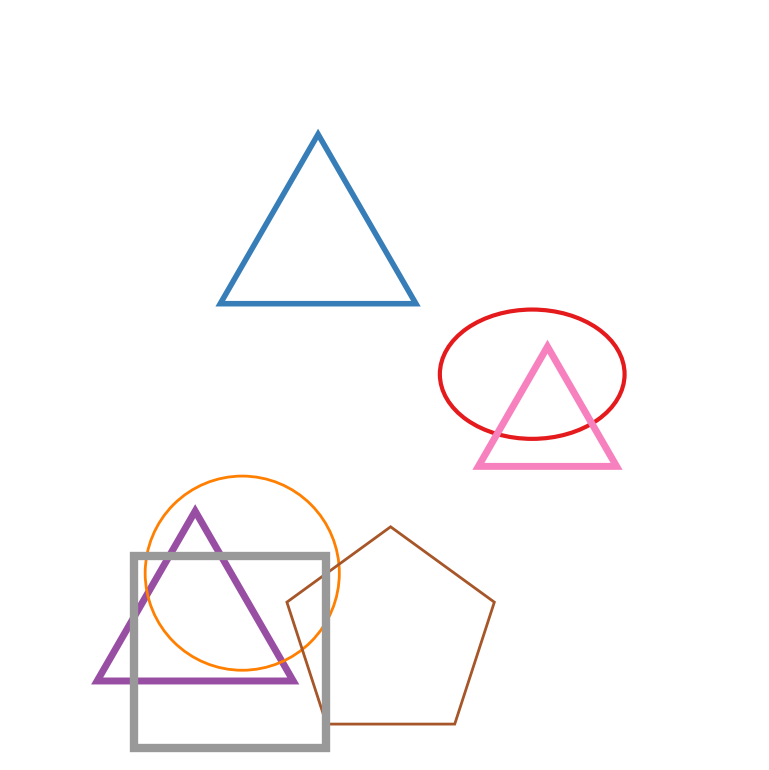[{"shape": "oval", "thickness": 1.5, "radius": 0.6, "center": [0.691, 0.514]}, {"shape": "triangle", "thickness": 2, "radius": 0.73, "center": [0.413, 0.679]}, {"shape": "triangle", "thickness": 2.5, "radius": 0.74, "center": [0.254, 0.189]}, {"shape": "circle", "thickness": 1, "radius": 0.63, "center": [0.315, 0.256]}, {"shape": "pentagon", "thickness": 1, "radius": 0.71, "center": [0.507, 0.174]}, {"shape": "triangle", "thickness": 2.5, "radius": 0.52, "center": [0.711, 0.446]}, {"shape": "square", "thickness": 3, "radius": 0.63, "center": [0.299, 0.153]}]